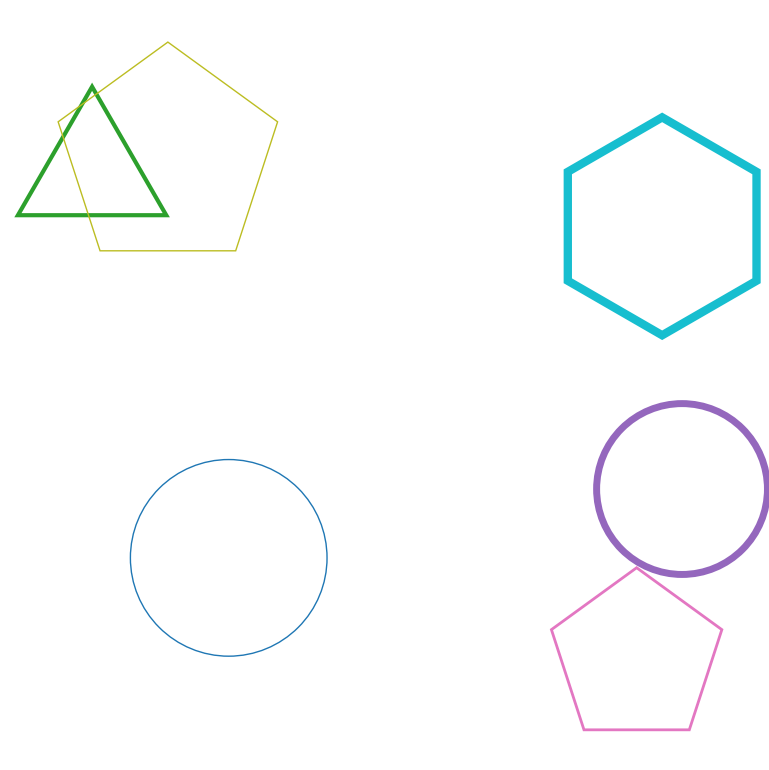[{"shape": "circle", "thickness": 0.5, "radius": 0.64, "center": [0.297, 0.276]}, {"shape": "triangle", "thickness": 1.5, "radius": 0.56, "center": [0.12, 0.776]}, {"shape": "circle", "thickness": 2.5, "radius": 0.55, "center": [0.886, 0.365]}, {"shape": "pentagon", "thickness": 1, "radius": 0.58, "center": [0.827, 0.146]}, {"shape": "pentagon", "thickness": 0.5, "radius": 0.75, "center": [0.218, 0.795]}, {"shape": "hexagon", "thickness": 3, "radius": 0.71, "center": [0.86, 0.706]}]